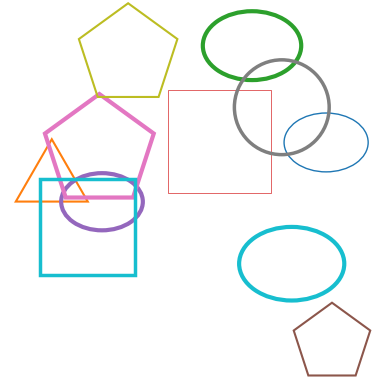[{"shape": "oval", "thickness": 1, "radius": 0.55, "center": [0.847, 0.63]}, {"shape": "triangle", "thickness": 1.5, "radius": 0.54, "center": [0.134, 0.53]}, {"shape": "oval", "thickness": 3, "radius": 0.64, "center": [0.655, 0.881]}, {"shape": "square", "thickness": 0.5, "radius": 0.66, "center": [0.57, 0.632]}, {"shape": "oval", "thickness": 3, "radius": 0.53, "center": [0.265, 0.476]}, {"shape": "pentagon", "thickness": 1.5, "radius": 0.52, "center": [0.862, 0.109]}, {"shape": "pentagon", "thickness": 3, "radius": 0.74, "center": [0.258, 0.607]}, {"shape": "circle", "thickness": 2.5, "radius": 0.62, "center": [0.732, 0.721]}, {"shape": "pentagon", "thickness": 1.5, "radius": 0.67, "center": [0.333, 0.857]}, {"shape": "oval", "thickness": 3, "radius": 0.68, "center": [0.758, 0.315]}, {"shape": "square", "thickness": 2.5, "radius": 0.62, "center": [0.228, 0.41]}]